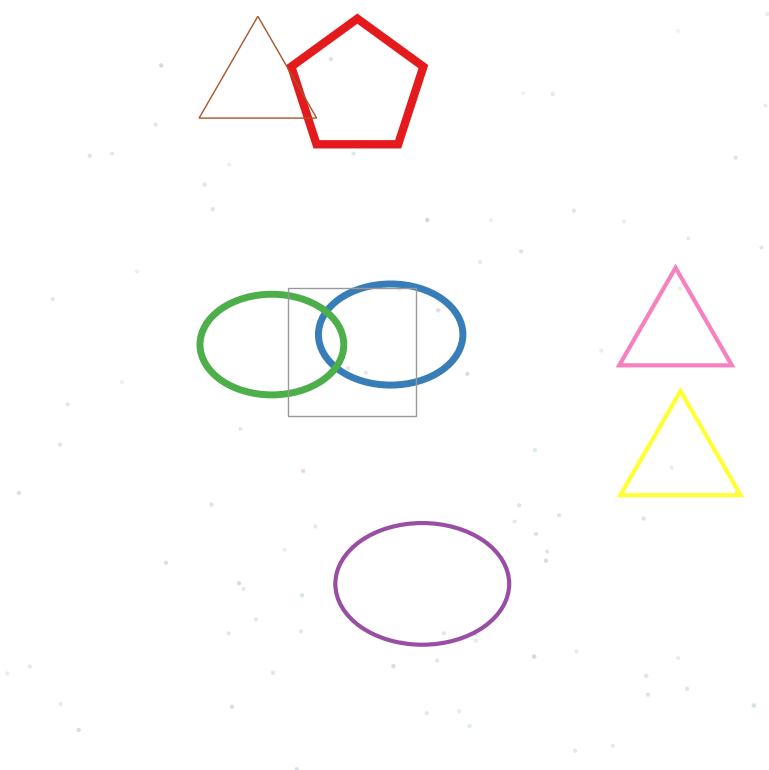[{"shape": "pentagon", "thickness": 3, "radius": 0.45, "center": [0.464, 0.886]}, {"shape": "oval", "thickness": 2.5, "radius": 0.47, "center": [0.507, 0.566]}, {"shape": "oval", "thickness": 2.5, "radius": 0.47, "center": [0.353, 0.553]}, {"shape": "oval", "thickness": 1.5, "radius": 0.56, "center": [0.548, 0.242]}, {"shape": "triangle", "thickness": 1.5, "radius": 0.45, "center": [0.884, 0.402]}, {"shape": "triangle", "thickness": 0.5, "radius": 0.44, "center": [0.335, 0.891]}, {"shape": "triangle", "thickness": 1.5, "radius": 0.42, "center": [0.877, 0.568]}, {"shape": "square", "thickness": 0.5, "radius": 0.42, "center": [0.457, 0.542]}]